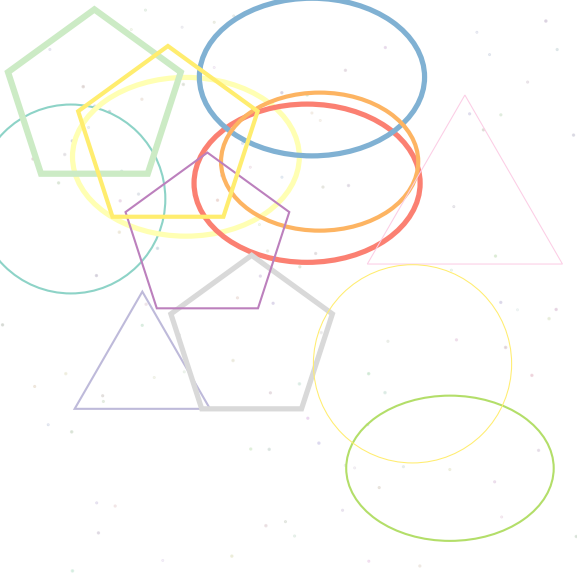[{"shape": "circle", "thickness": 1, "radius": 0.82, "center": [0.123, 0.655]}, {"shape": "oval", "thickness": 2.5, "radius": 0.98, "center": [0.322, 0.728]}, {"shape": "triangle", "thickness": 1, "radius": 0.68, "center": [0.246, 0.359]}, {"shape": "oval", "thickness": 2.5, "radius": 0.98, "center": [0.532, 0.682]}, {"shape": "oval", "thickness": 2.5, "radius": 0.97, "center": [0.54, 0.866]}, {"shape": "oval", "thickness": 2, "radius": 0.85, "center": [0.553, 0.719]}, {"shape": "oval", "thickness": 1, "radius": 0.9, "center": [0.779, 0.188]}, {"shape": "triangle", "thickness": 0.5, "radius": 0.98, "center": [0.805, 0.639]}, {"shape": "pentagon", "thickness": 2.5, "radius": 0.73, "center": [0.436, 0.41]}, {"shape": "pentagon", "thickness": 1, "radius": 0.75, "center": [0.359, 0.586]}, {"shape": "pentagon", "thickness": 3, "radius": 0.79, "center": [0.163, 0.826]}, {"shape": "circle", "thickness": 0.5, "radius": 0.86, "center": [0.714, 0.369]}, {"shape": "pentagon", "thickness": 2, "radius": 0.82, "center": [0.291, 0.756]}]